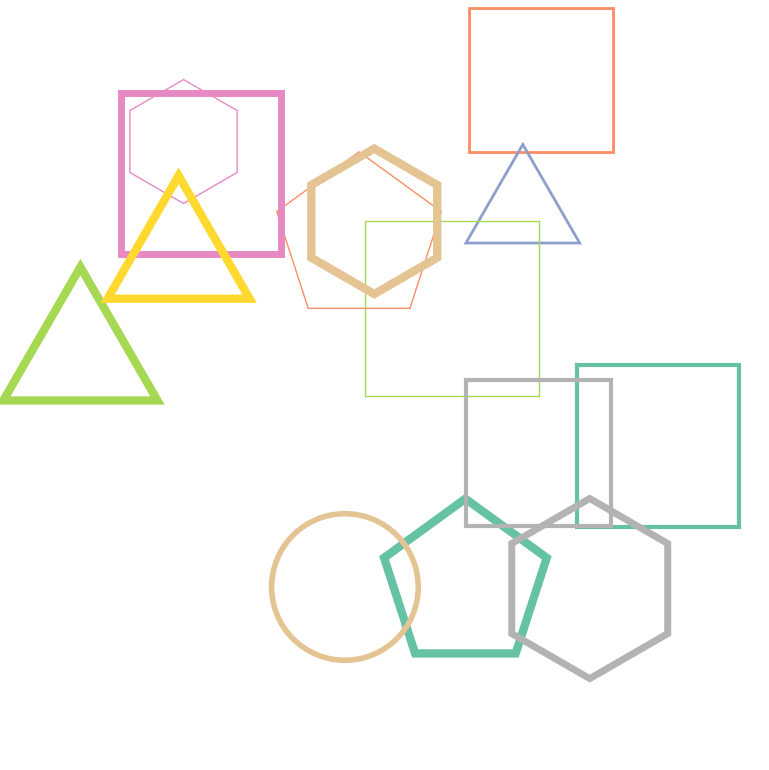[{"shape": "square", "thickness": 1.5, "radius": 0.53, "center": [0.854, 0.421]}, {"shape": "pentagon", "thickness": 3, "radius": 0.56, "center": [0.604, 0.241]}, {"shape": "square", "thickness": 1, "radius": 0.47, "center": [0.703, 0.896]}, {"shape": "pentagon", "thickness": 0.5, "radius": 0.56, "center": [0.466, 0.69]}, {"shape": "triangle", "thickness": 1, "radius": 0.43, "center": [0.679, 0.727]}, {"shape": "square", "thickness": 2.5, "radius": 0.52, "center": [0.261, 0.774]}, {"shape": "hexagon", "thickness": 0.5, "radius": 0.4, "center": [0.238, 0.816]}, {"shape": "square", "thickness": 0.5, "radius": 0.57, "center": [0.587, 0.6]}, {"shape": "triangle", "thickness": 3, "radius": 0.58, "center": [0.104, 0.538]}, {"shape": "triangle", "thickness": 3, "radius": 0.53, "center": [0.232, 0.665]}, {"shape": "circle", "thickness": 2, "radius": 0.48, "center": [0.448, 0.238]}, {"shape": "hexagon", "thickness": 3, "radius": 0.47, "center": [0.486, 0.713]}, {"shape": "square", "thickness": 1.5, "radius": 0.47, "center": [0.699, 0.411]}, {"shape": "hexagon", "thickness": 2.5, "radius": 0.58, "center": [0.766, 0.236]}]